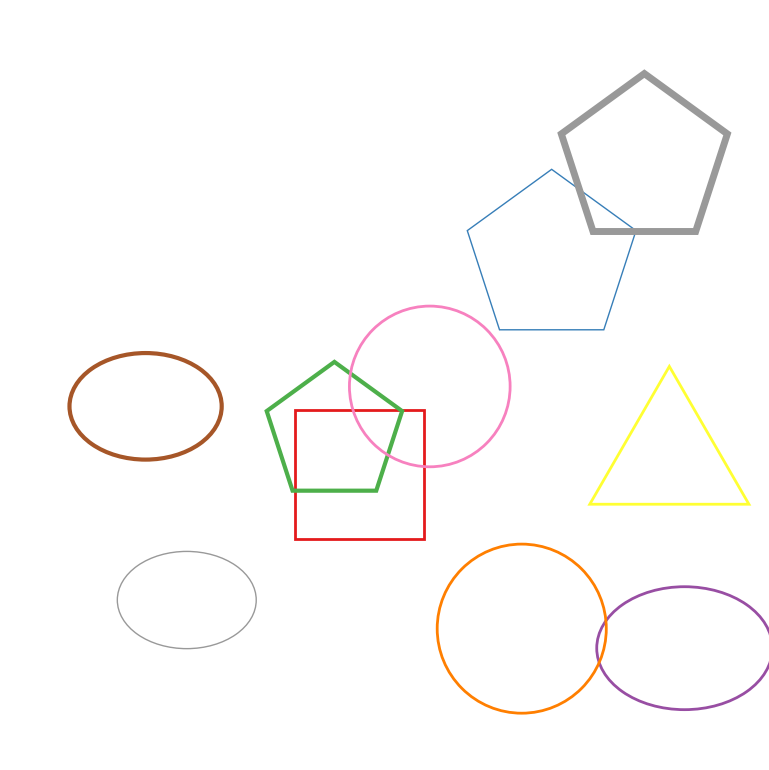[{"shape": "square", "thickness": 1, "radius": 0.42, "center": [0.467, 0.384]}, {"shape": "pentagon", "thickness": 0.5, "radius": 0.58, "center": [0.716, 0.665]}, {"shape": "pentagon", "thickness": 1.5, "radius": 0.46, "center": [0.434, 0.438]}, {"shape": "oval", "thickness": 1, "radius": 0.57, "center": [0.889, 0.158]}, {"shape": "circle", "thickness": 1, "radius": 0.55, "center": [0.678, 0.184]}, {"shape": "triangle", "thickness": 1, "radius": 0.6, "center": [0.869, 0.405]}, {"shape": "oval", "thickness": 1.5, "radius": 0.49, "center": [0.189, 0.472]}, {"shape": "circle", "thickness": 1, "radius": 0.52, "center": [0.558, 0.498]}, {"shape": "oval", "thickness": 0.5, "radius": 0.45, "center": [0.243, 0.221]}, {"shape": "pentagon", "thickness": 2.5, "radius": 0.57, "center": [0.837, 0.791]}]